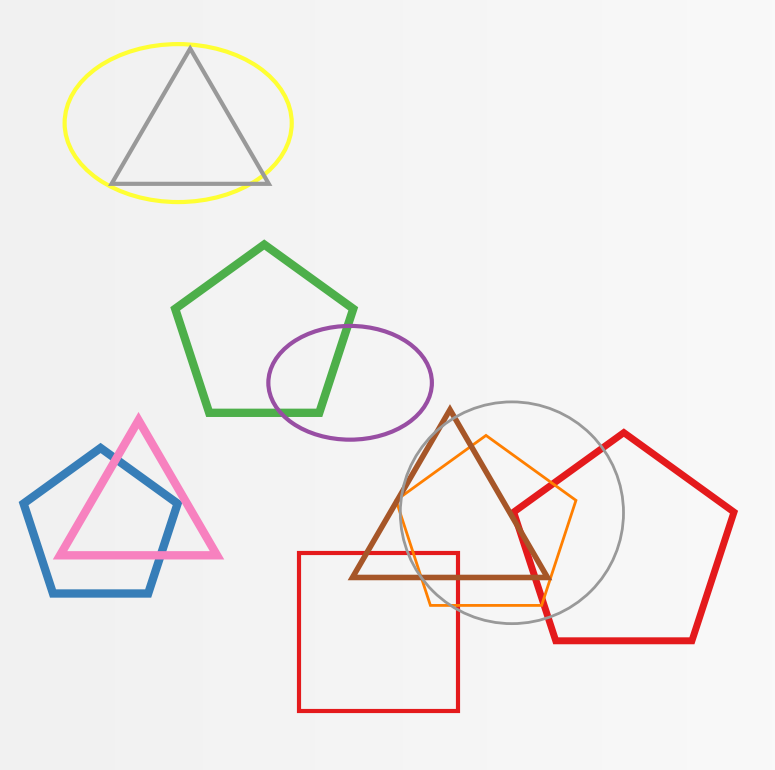[{"shape": "pentagon", "thickness": 2.5, "radius": 0.75, "center": [0.805, 0.289]}, {"shape": "square", "thickness": 1.5, "radius": 0.51, "center": [0.489, 0.18]}, {"shape": "pentagon", "thickness": 3, "radius": 0.52, "center": [0.13, 0.314]}, {"shape": "pentagon", "thickness": 3, "radius": 0.6, "center": [0.341, 0.562]}, {"shape": "oval", "thickness": 1.5, "radius": 0.53, "center": [0.452, 0.503]}, {"shape": "pentagon", "thickness": 1, "radius": 0.61, "center": [0.627, 0.312]}, {"shape": "oval", "thickness": 1.5, "radius": 0.73, "center": [0.23, 0.84]}, {"shape": "triangle", "thickness": 2, "radius": 0.73, "center": [0.581, 0.323]}, {"shape": "triangle", "thickness": 3, "radius": 0.58, "center": [0.179, 0.337]}, {"shape": "circle", "thickness": 1, "radius": 0.72, "center": [0.661, 0.334]}, {"shape": "triangle", "thickness": 1.5, "radius": 0.59, "center": [0.245, 0.82]}]